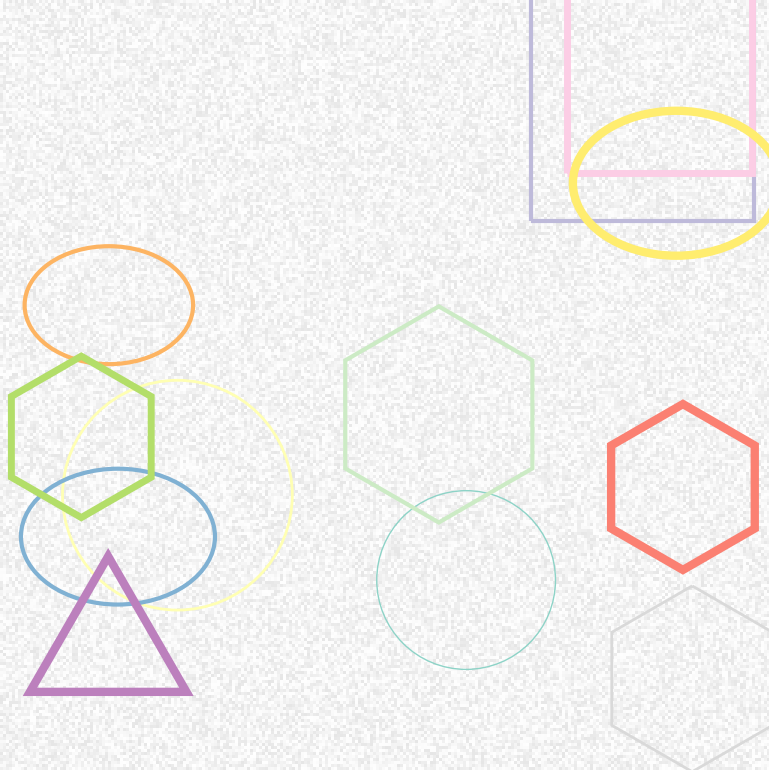[{"shape": "circle", "thickness": 0.5, "radius": 0.58, "center": [0.605, 0.247]}, {"shape": "circle", "thickness": 1, "radius": 0.75, "center": [0.23, 0.357]}, {"shape": "square", "thickness": 1.5, "radius": 0.73, "center": [0.835, 0.859]}, {"shape": "hexagon", "thickness": 3, "radius": 0.54, "center": [0.887, 0.368]}, {"shape": "oval", "thickness": 1.5, "radius": 0.63, "center": [0.153, 0.303]}, {"shape": "oval", "thickness": 1.5, "radius": 0.55, "center": [0.141, 0.604]}, {"shape": "hexagon", "thickness": 2.5, "radius": 0.52, "center": [0.106, 0.433]}, {"shape": "square", "thickness": 2.5, "radius": 0.6, "center": [0.856, 0.895]}, {"shape": "hexagon", "thickness": 1, "radius": 0.6, "center": [0.899, 0.118]}, {"shape": "triangle", "thickness": 3, "radius": 0.59, "center": [0.141, 0.16]}, {"shape": "hexagon", "thickness": 1.5, "radius": 0.7, "center": [0.57, 0.462]}, {"shape": "oval", "thickness": 3, "radius": 0.67, "center": [0.878, 0.762]}]